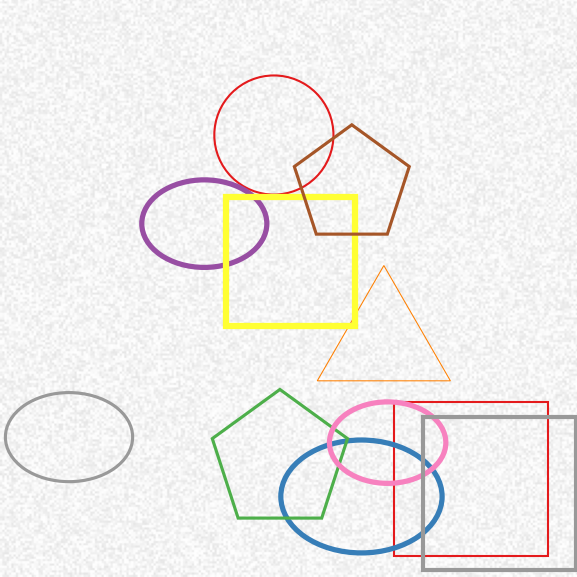[{"shape": "square", "thickness": 1, "radius": 0.67, "center": [0.816, 0.17]}, {"shape": "circle", "thickness": 1, "radius": 0.52, "center": [0.474, 0.765]}, {"shape": "oval", "thickness": 2.5, "radius": 0.7, "center": [0.626, 0.139]}, {"shape": "pentagon", "thickness": 1.5, "radius": 0.62, "center": [0.485, 0.202]}, {"shape": "oval", "thickness": 2.5, "radius": 0.54, "center": [0.354, 0.612]}, {"shape": "triangle", "thickness": 0.5, "radius": 0.67, "center": [0.665, 0.406]}, {"shape": "square", "thickness": 3, "radius": 0.56, "center": [0.503, 0.546]}, {"shape": "pentagon", "thickness": 1.5, "radius": 0.52, "center": [0.609, 0.678]}, {"shape": "oval", "thickness": 2.5, "radius": 0.5, "center": [0.671, 0.233]}, {"shape": "oval", "thickness": 1.5, "radius": 0.55, "center": [0.119, 0.242]}, {"shape": "square", "thickness": 2, "radius": 0.66, "center": [0.865, 0.144]}]